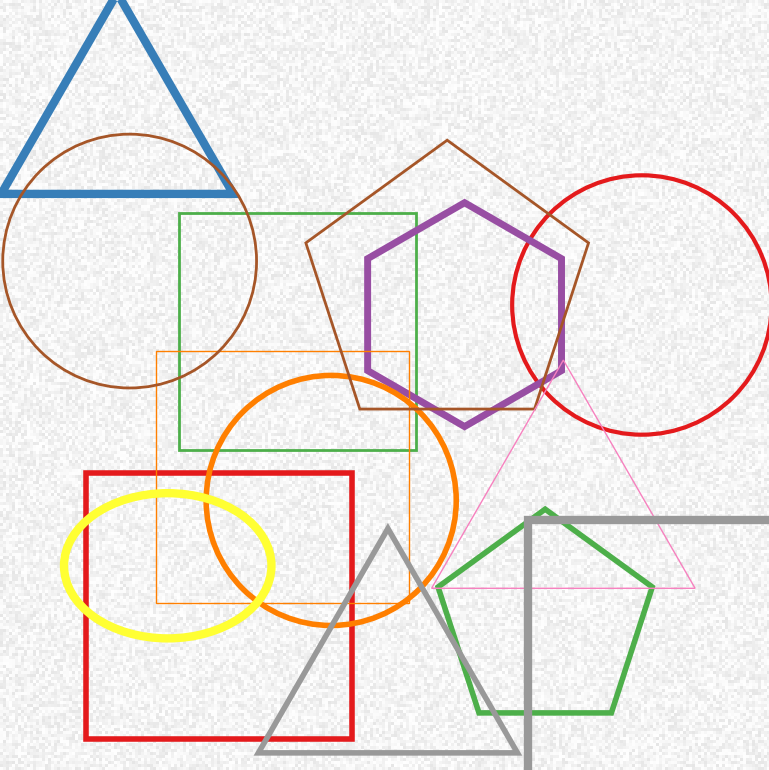[{"shape": "circle", "thickness": 1.5, "radius": 0.84, "center": [0.834, 0.604]}, {"shape": "square", "thickness": 2, "radius": 0.86, "center": [0.284, 0.213]}, {"shape": "triangle", "thickness": 3, "radius": 0.87, "center": [0.152, 0.835]}, {"shape": "pentagon", "thickness": 2, "radius": 0.73, "center": [0.708, 0.192]}, {"shape": "square", "thickness": 1, "radius": 0.77, "center": [0.386, 0.569]}, {"shape": "hexagon", "thickness": 2.5, "radius": 0.73, "center": [0.603, 0.591]}, {"shape": "square", "thickness": 0.5, "radius": 0.82, "center": [0.367, 0.381]}, {"shape": "circle", "thickness": 2, "radius": 0.81, "center": [0.43, 0.35]}, {"shape": "oval", "thickness": 3, "radius": 0.67, "center": [0.218, 0.265]}, {"shape": "pentagon", "thickness": 1, "radius": 0.97, "center": [0.581, 0.625]}, {"shape": "circle", "thickness": 1, "radius": 0.82, "center": [0.168, 0.661]}, {"shape": "triangle", "thickness": 0.5, "radius": 0.99, "center": [0.732, 0.335]}, {"shape": "triangle", "thickness": 2, "radius": 0.97, "center": [0.504, 0.119]}, {"shape": "square", "thickness": 3, "radius": 0.98, "center": [0.882, 0.13]}]